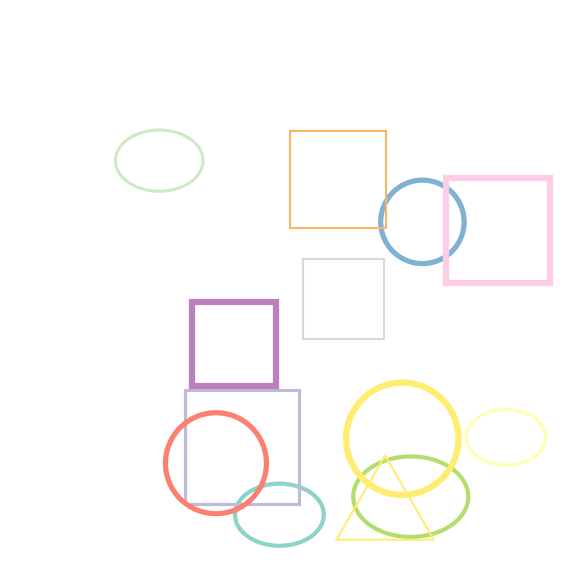[{"shape": "oval", "thickness": 2, "radius": 0.38, "center": [0.484, 0.108]}, {"shape": "oval", "thickness": 1.5, "radius": 0.34, "center": [0.876, 0.242]}, {"shape": "square", "thickness": 1.5, "radius": 0.49, "center": [0.42, 0.225]}, {"shape": "circle", "thickness": 2.5, "radius": 0.44, "center": [0.374, 0.197]}, {"shape": "circle", "thickness": 2.5, "radius": 0.36, "center": [0.731, 0.615]}, {"shape": "square", "thickness": 1, "radius": 0.42, "center": [0.585, 0.688]}, {"shape": "oval", "thickness": 2, "radius": 0.5, "center": [0.711, 0.139]}, {"shape": "square", "thickness": 3, "radius": 0.45, "center": [0.863, 0.6]}, {"shape": "square", "thickness": 1, "radius": 0.35, "center": [0.595, 0.481]}, {"shape": "square", "thickness": 3, "radius": 0.36, "center": [0.406, 0.404]}, {"shape": "oval", "thickness": 1.5, "radius": 0.38, "center": [0.276, 0.721]}, {"shape": "circle", "thickness": 3, "radius": 0.49, "center": [0.697, 0.239]}, {"shape": "triangle", "thickness": 1, "radius": 0.49, "center": [0.667, 0.113]}]